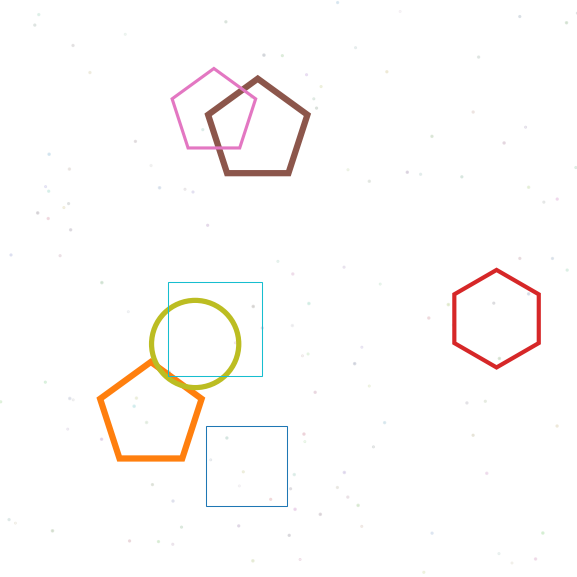[{"shape": "square", "thickness": 0.5, "radius": 0.35, "center": [0.427, 0.192]}, {"shape": "pentagon", "thickness": 3, "radius": 0.46, "center": [0.261, 0.28]}, {"shape": "hexagon", "thickness": 2, "radius": 0.42, "center": [0.86, 0.447]}, {"shape": "pentagon", "thickness": 3, "radius": 0.45, "center": [0.446, 0.772]}, {"shape": "pentagon", "thickness": 1.5, "radius": 0.38, "center": [0.37, 0.804]}, {"shape": "circle", "thickness": 2.5, "radius": 0.38, "center": [0.338, 0.403]}, {"shape": "square", "thickness": 0.5, "radius": 0.41, "center": [0.373, 0.43]}]